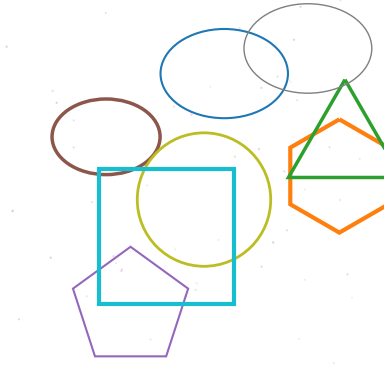[{"shape": "oval", "thickness": 1.5, "radius": 0.83, "center": [0.582, 0.809]}, {"shape": "hexagon", "thickness": 3, "radius": 0.74, "center": [0.881, 0.543]}, {"shape": "triangle", "thickness": 2.5, "radius": 0.85, "center": [0.896, 0.624]}, {"shape": "pentagon", "thickness": 1.5, "radius": 0.79, "center": [0.339, 0.202]}, {"shape": "oval", "thickness": 2.5, "radius": 0.7, "center": [0.275, 0.645]}, {"shape": "oval", "thickness": 1, "radius": 0.83, "center": [0.8, 0.874]}, {"shape": "circle", "thickness": 2, "radius": 0.87, "center": [0.53, 0.482]}, {"shape": "square", "thickness": 3, "radius": 0.88, "center": [0.431, 0.385]}]